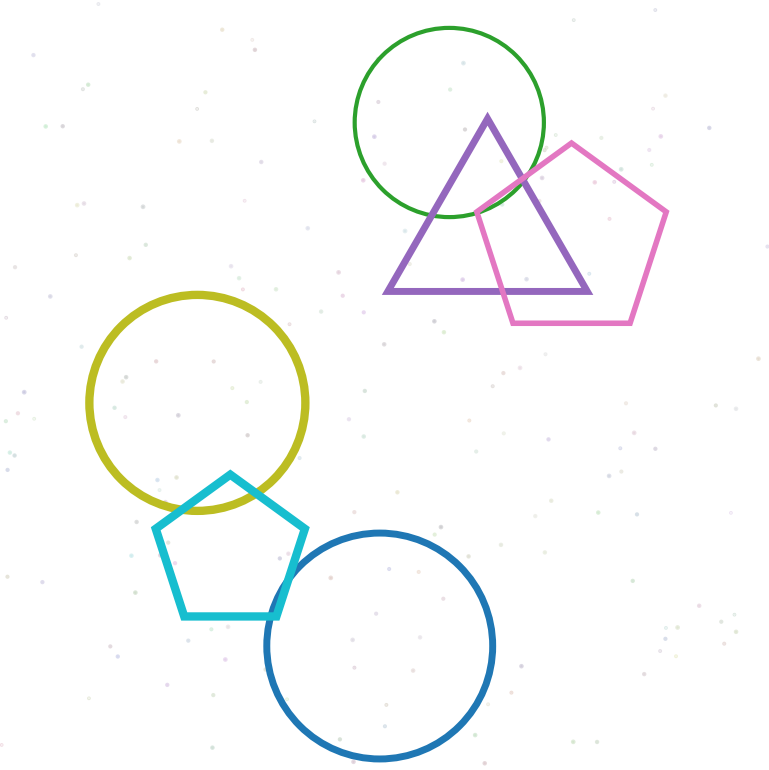[{"shape": "circle", "thickness": 2.5, "radius": 0.73, "center": [0.493, 0.161]}, {"shape": "circle", "thickness": 1.5, "radius": 0.61, "center": [0.583, 0.841]}, {"shape": "triangle", "thickness": 2.5, "radius": 0.75, "center": [0.633, 0.696]}, {"shape": "pentagon", "thickness": 2, "radius": 0.65, "center": [0.742, 0.685]}, {"shape": "circle", "thickness": 3, "radius": 0.7, "center": [0.256, 0.477]}, {"shape": "pentagon", "thickness": 3, "radius": 0.51, "center": [0.299, 0.282]}]